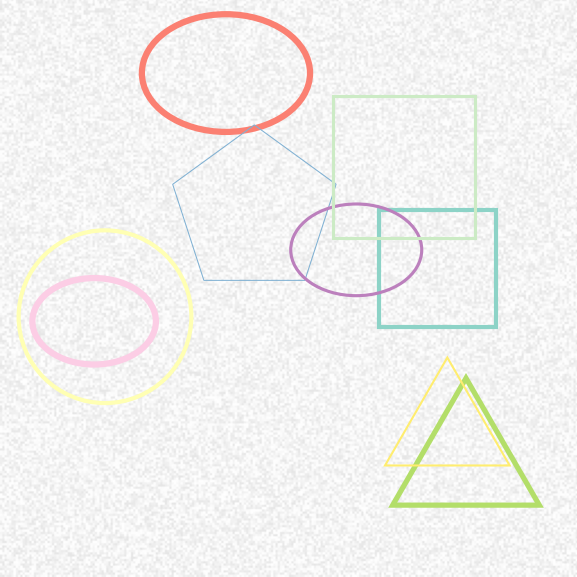[{"shape": "square", "thickness": 2, "radius": 0.51, "center": [0.758, 0.534]}, {"shape": "circle", "thickness": 2, "radius": 0.75, "center": [0.182, 0.451]}, {"shape": "oval", "thickness": 3, "radius": 0.73, "center": [0.391, 0.873]}, {"shape": "pentagon", "thickness": 0.5, "radius": 0.74, "center": [0.44, 0.634]}, {"shape": "triangle", "thickness": 2.5, "radius": 0.73, "center": [0.807, 0.198]}, {"shape": "oval", "thickness": 3, "radius": 0.53, "center": [0.163, 0.443]}, {"shape": "oval", "thickness": 1.5, "radius": 0.57, "center": [0.617, 0.567]}, {"shape": "square", "thickness": 1.5, "radius": 0.62, "center": [0.699, 0.71]}, {"shape": "triangle", "thickness": 1, "radius": 0.62, "center": [0.775, 0.255]}]